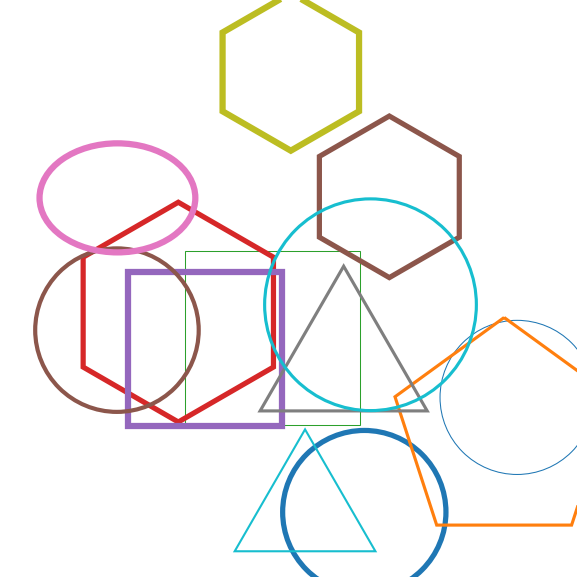[{"shape": "circle", "thickness": 2.5, "radius": 0.71, "center": [0.631, 0.112]}, {"shape": "circle", "thickness": 0.5, "radius": 0.67, "center": [0.895, 0.311]}, {"shape": "pentagon", "thickness": 1.5, "radius": 0.99, "center": [0.873, 0.251]}, {"shape": "square", "thickness": 0.5, "radius": 0.76, "center": [0.472, 0.414]}, {"shape": "hexagon", "thickness": 2.5, "radius": 0.95, "center": [0.309, 0.459]}, {"shape": "square", "thickness": 3, "radius": 0.67, "center": [0.355, 0.395]}, {"shape": "hexagon", "thickness": 2.5, "radius": 0.7, "center": [0.674, 0.658]}, {"shape": "circle", "thickness": 2, "radius": 0.71, "center": [0.203, 0.427]}, {"shape": "oval", "thickness": 3, "radius": 0.67, "center": [0.203, 0.657]}, {"shape": "triangle", "thickness": 1.5, "radius": 0.84, "center": [0.595, 0.371]}, {"shape": "hexagon", "thickness": 3, "radius": 0.68, "center": [0.504, 0.875]}, {"shape": "triangle", "thickness": 1, "radius": 0.7, "center": [0.528, 0.115]}, {"shape": "circle", "thickness": 1.5, "radius": 0.92, "center": [0.642, 0.471]}]